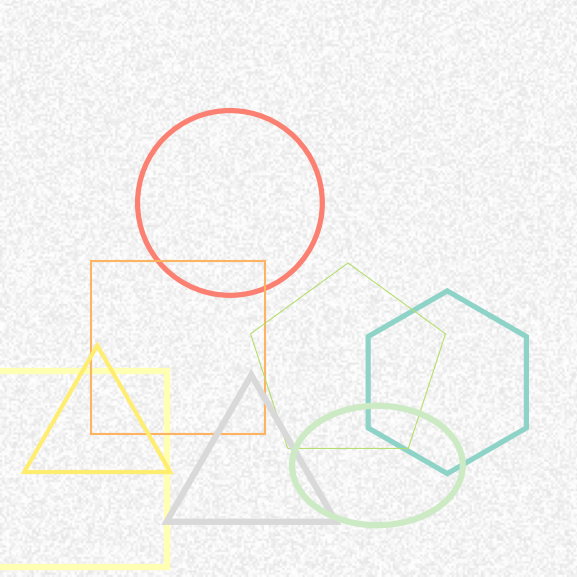[{"shape": "hexagon", "thickness": 2.5, "radius": 0.79, "center": [0.774, 0.337]}, {"shape": "square", "thickness": 3, "radius": 0.85, "center": [0.12, 0.186]}, {"shape": "circle", "thickness": 2.5, "radius": 0.8, "center": [0.398, 0.648]}, {"shape": "square", "thickness": 1, "radius": 0.75, "center": [0.308, 0.397]}, {"shape": "pentagon", "thickness": 0.5, "radius": 0.89, "center": [0.603, 0.366]}, {"shape": "triangle", "thickness": 3, "radius": 0.85, "center": [0.435, 0.18]}, {"shape": "oval", "thickness": 3, "radius": 0.74, "center": [0.653, 0.193]}, {"shape": "triangle", "thickness": 2, "radius": 0.73, "center": [0.168, 0.255]}]